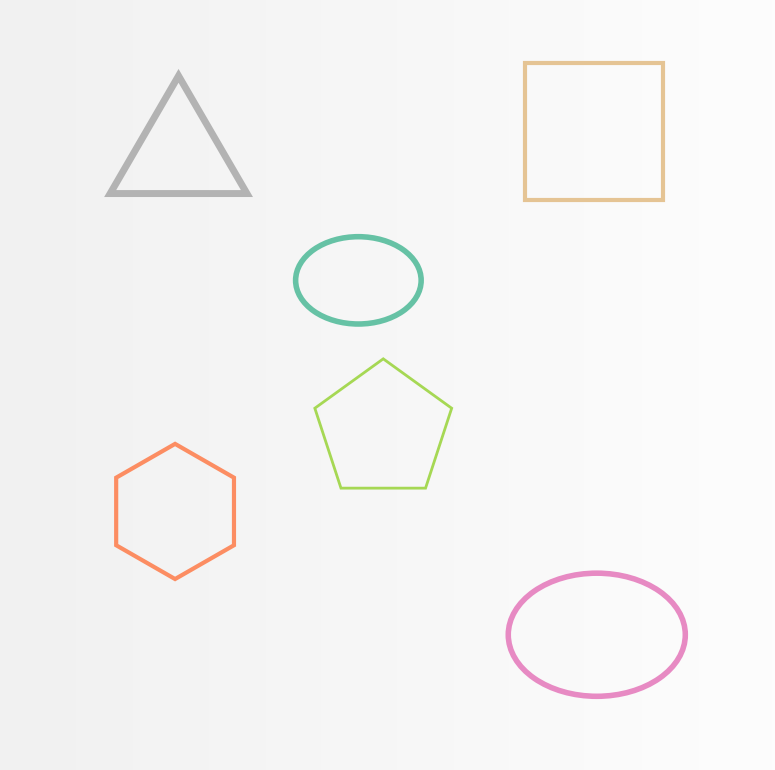[{"shape": "oval", "thickness": 2, "radius": 0.4, "center": [0.462, 0.636]}, {"shape": "hexagon", "thickness": 1.5, "radius": 0.44, "center": [0.226, 0.336]}, {"shape": "oval", "thickness": 2, "radius": 0.57, "center": [0.77, 0.176]}, {"shape": "pentagon", "thickness": 1, "radius": 0.46, "center": [0.495, 0.441]}, {"shape": "square", "thickness": 1.5, "radius": 0.44, "center": [0.766, 0.829]}, {"shape": "triangle", "thickness": 2.5, "radius": 0.51, "center": [0.23, 0.8]}]